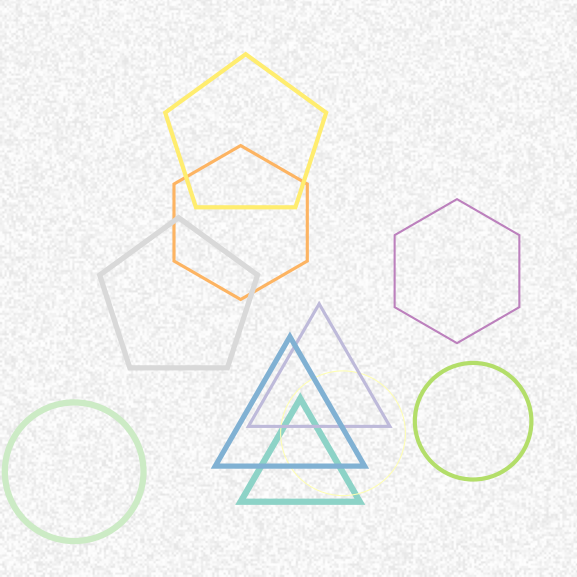[{"shape": "triangle", "thickness": 3, "radius": 0.6, "center": [0.52, 0.19]}, {"shape": "circle", "thickness": 0.5, "radius": 0.54, "center": [0.594, 0.249]}, {"shape": "triangle", "thickness": 1.5, "radius": 0.71, "center": [0.553, 0.332]}, {"shape": "triangle", "thickness": 2.5, "radius": 0.75, "center": [0.502, 0.267]}, {"shape": "hexagon", "thickness": 1.5, "radius": 0.67, "center": [0.417, 0.614]}, {"shape": "circle", "thickness": 2, "radius": 0.5, "center": [0.819, 0.27]}, {"shape": "pentagon", "thickness": 2.5, "radius": 0.72, "center": [0.309, 0.478]}, {"shape": "hexagon", "thickness": 1, "radius": 0.62, "center": [0.791, 0.53]}, {"shape": "circle", "thickness": 3, "radius": 0.6, "center": [0.128, 0.182]}, {"shape": "pentagon", "thickness": 2, "radius": 0.73, "center": [0.425, 0.759]}]